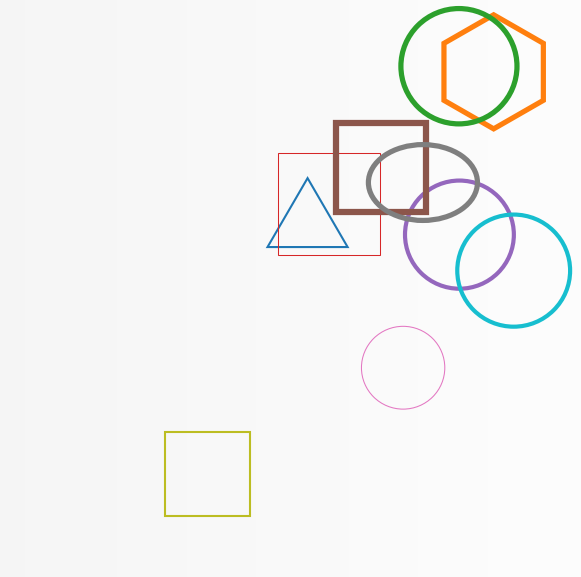[{"shape": "triangle", "thickness": 1, "radius": 0.4, "center": [0.529, 0.611]}, {"shape": "hexagon", "thickness": 2.5, "radius": 0.49, "center": [0.849, 0.875]}, {"shape": "circle", "thickness": 2.5, "radius": 0.5, "center": [0.79, 0.884]}, {"shape": "square", "thickness": 0.5, "radius": 0.44, "center": [0.566, 0.645]}, {"shape": "circle", "thickness": 2, "radius": 0.47, "center": [0.79, 0.593]}, {"shape": "square", "thickness": 3, "radius": 0.39, "center": [0.656, 0.709]}, {"shape": "circle", "thickness": 0.5, "radius": 0.36, "center": [0.694, 0.362]}, {"shape": "oval", "thickness": 2.5, "radius": 0.47, "center": [0.728, 0.683]}, {"shape": "square", "thickness": 1, "radius": 0.37, "center": [0.357, 0.178]}, {"shape": "circle", "thickness": 2, "radius": 0.49, "center": [0.884, 0.531]}]